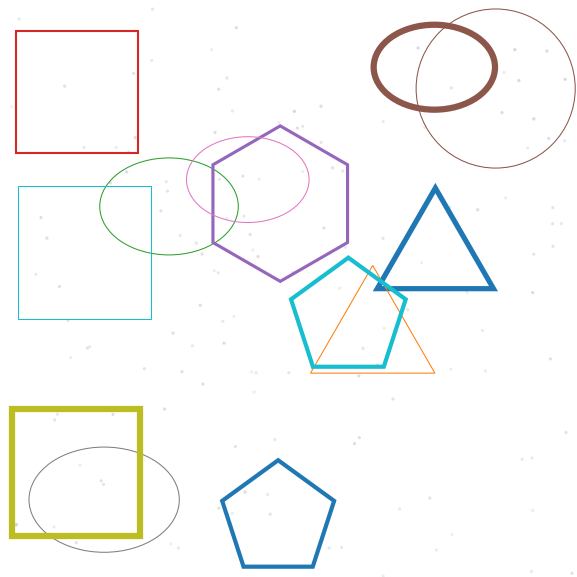[{"shape": "triangle", "thickness": 2.5, "radius": 0.58, "center": [0.754, 0.557]}, {"shape": "pentagon", "thickness": 2, "radius": 0.51, "center": [0.482, 0.1]}, {"shape": "triangle", "thickness": 0.5, "radius": 0.62, "center": [0.645, 0.415]}, {"shape": "oval", "thickness": 0.5, "radius": 0.6, "center": [0.293, 0.642]}, {"shape": "square", "thickness": 1, "radius": 0.53, "center": [0.133, 0.84]}, {"shape": "hexagon", "thickness": 1.5, "radius": 0.67, "center": [0.485, 0.647]}, {"shape": "circle", "thickness": 0.5, "radius": 0.69, "center": [0.858, 0.846]}, {"shape": "oval", "thickness": 3, "radius": 0.53, "center": [0.752, 0.883]}, {"shape": "oval", "thickness": 0.5, "radius": 0.53, "center": [0.429, 0.688]}, {"shape": "oval", "thickness": 0.5, "radius": 0.65, "center": [0.18, 0.134]}, {"shape": "square", "thickness": 3, "radius": 0.55, "center": [0.132, 0.181]}, {"shape": "pentagon", "thickness": 2, "radius": 0.52, "center": [0.603, 0.449]}, {"shape": "square", "thickness": 0.5, "radius": 0.58, "center": [0.146, 0.562]}]